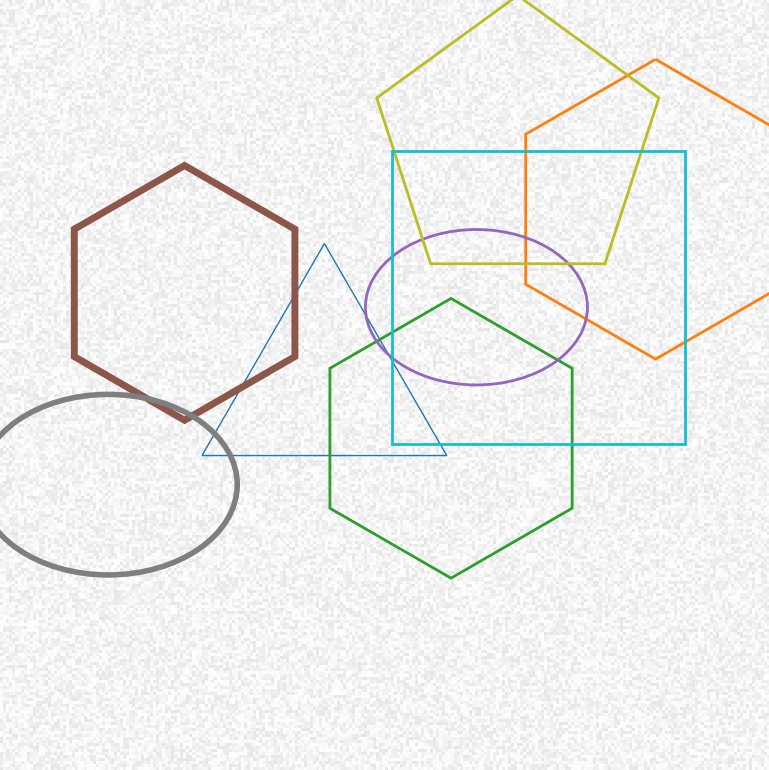[{"shape": "triangle", "thickness": 0.5, "radius": 0.92, "center": [0.421, 0.5]}, {"shape": "hexagon", "thickness": 1, "radius": 0.97, "center": [0.851, 0.728]}, {"shape": "hexagon", "thickness": 1, "radius": 0.91, "center": [0.586, 0.431]}, {"shape": "oval", "thickness": 1, "radius": 0.72, "center": [0.619, 0.601]}, {"shape": "hexagon", "thickness": 2.5, "radius": 0.83, "center": [0.24, 0.62]}, {"shape": "oval", "thickness": 2, "radius": 0.84, "center": [0.141, 0.371]}, {"shape": "pentagon", "thickness": 1, "radius": 0.96, "center": [0.672, 0.813]}, {"shape": "square", "thickness": 1, "radius": 0.95, "center": [0.699, 0.613]}]